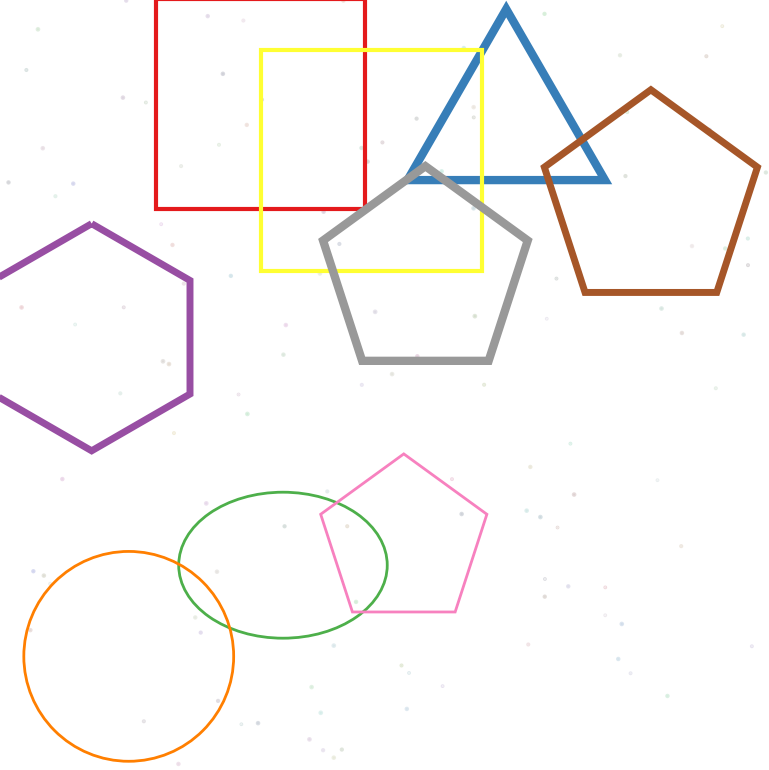[{"shape": "square", "thickness": 1.5, "radius": 0.68, "center": [0.338, 0.865]}, {"shape": "triangle", "thickness": 3, "radius": 0.74, "center": [0.657, 0.84]}, {"shape": "oval", "thickness": 1, "radius": 0.68, "center": [0.367, 0.266]}, {"shape": "hexagon", "thickness": 2.5, "radius": 0.74, "center": [0.119, 0.562]}, {"shape": "circle", "thickness": 1, "radius": 0.68, "center": [0.167, 0.148]}, {"shape": "square", "thickness": 1.5, "radius": 0.72, "center": [0.482, 0.792]}, {"shape": "pentagon", "thickness": 2.5, "radius": 0.73, "center": [0.845, 0.738]}, {"shape": "pentagon", "thickness": 1, "radius": 0.57, "center": [0.524, 0.297]}, {"shape": "pentagon", "thickness": 3, "radius": 0.7, "center": [0.552, 0.644]}]